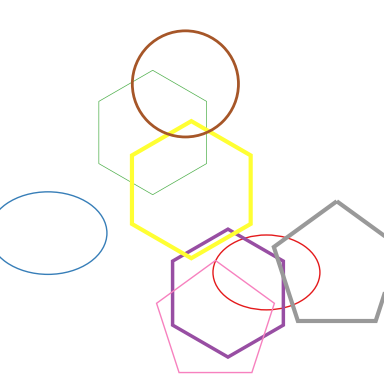[{"shape": "oval", "thickness": 1, "radius": 0.69, "center": [0.692, 0.292]}, {"shape": "oval", "thickness": 1, "radius": 0.77, "center": [0.125, 0.395]}, {"shape": "hexagon", "thickness": 0.5, "radius": 0.81, "center": [0.397, 0.656]}, {"shape": "hexagon", "thickness": 2.5, "radius": 0.83, "center": [0.592, 0.239]}, {"shape": "hexagon", "thickness": 3, "radius": 0.89, "center": [0.497, 0.507]}, {"shape": "circle", "thickness": 2, "radius": 0.69, "center": [0.482, 0.782]}, {"shape": "pentagon", "thickness": 1, "radius": 0.8, "center": [0.56, 0.162]}, {"shape": "pentagon", "thickness": 3, "radius": 0.86, "center": [0.875, 0.305]}]